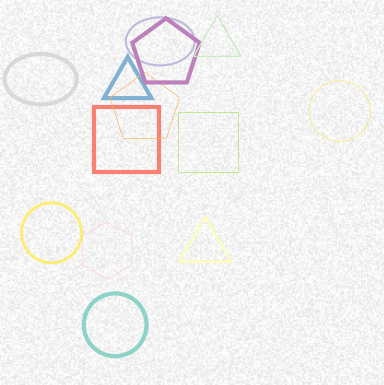[{"shape": "circle", "thickness": 3, "radius": 0.41, "center": [0.299, 0.156]}, {"shape": "triangle", "thickness": 1.5, "radius": 0.39, "center": [0.533, 0.359]}, {"shape": "oval", "thickness": 1.5, "radius": 0.45, "center": [0.416, 0.893]}, {"shape": "square", "thickness": 3, "radius": 0.43, "center": [0.328, 0.637]}, {"shape": "triangle", "thickness": 3, "radius": 0.36, "center": [0.332, 0.781]}, {"shape": "pentagon", "thickness": 0.5, "radius": 0.48, "center": [0.376, 0.717]}, {"shape": "square", "thickness": 0.5, "radius": 0.39, "center": [0.54, 0.631]}, {"shape": "hexagon", "thickness": 0.5, "radius": 0.37, "center": [0.278, 0.349]}, {"shape": "oval", "thickness": 3, "radius": 0.47, "center": [0.106, 0.794]}, {"shape": "pentagon", "thickness": 3, "radius": 0.46, "center": [0.431, 0.86]}, {"shape": "triangle", "thickness": 1, "radius": 0.36, "center": [0.564, 0.889]}, {"shape": "circle", "thickness": 2, "radius": 0.39, "center": [0.134, 0.395]}, {"shape": "circle", "thickness": 0.5, "radius": 0.4, "center": [0.882, 0.712]}]